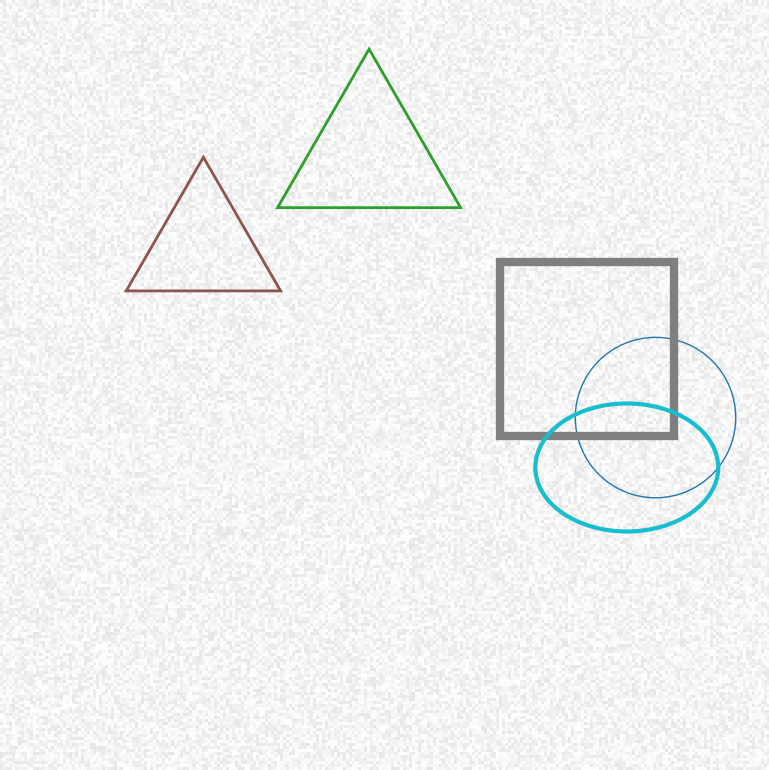[{"shape": "circle", "thickness": 0.5, "radius": 0.52, "center": [0.851, 0.458]}, {"shape": "triangle", "thickness": 1, "radius": 0.69, "center": [0.479, 0.799]}, {"shape": "triangle", "thickness": 1, "radius": 0.58, "center": [0.264, 0.68]}, {"shape": "square", "thickness": 3, "radius": 0.56, "center": [0.762, 0.547]}, {"shape": "oval", "thickness": 1.5, "radius": 0.59, "center": [0.814, 0.393]}]